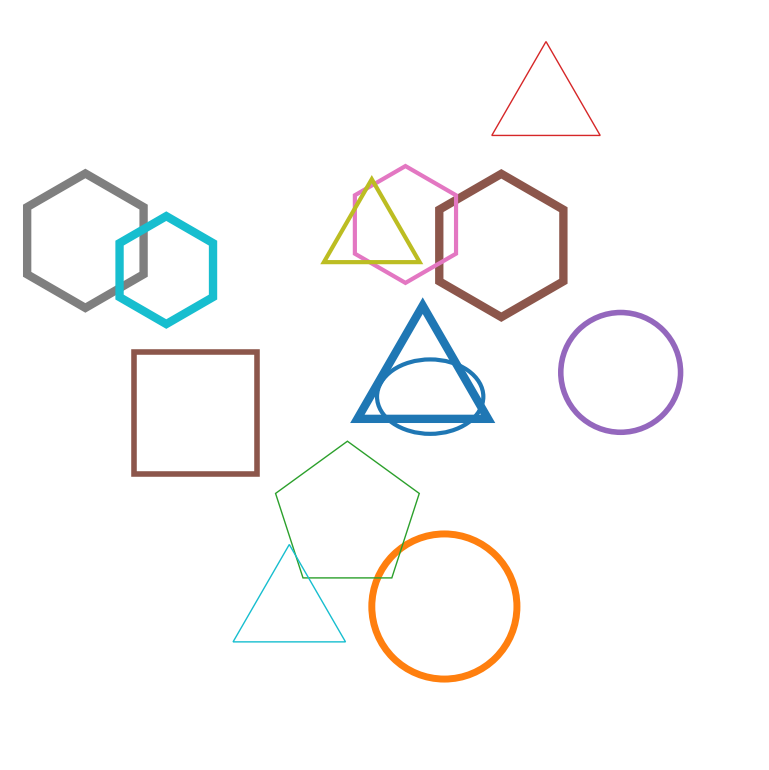[{"shape": "oval", "thickness": 1.5, "radius": 0.35, "center": [0.559, 0.485]}, {"shape": "triangle", "thickness": 3, "radius": 0.49, "center": [0.549, 0.505]}, {"shape": "circle", "thickness": 2.5, "radius": 0.47, "center": [0.577, 0.212]}, {"shape": "pentagon", "thickness": 0.5, "radius": 0.49, "center": [0.451, 0.329]}, {"shape": "triangle", "thickness": 0.5, "radius": 0.41, "center": [0.709, 0.865]}, {"shape": "circle", "thickness": 2, "radius": 0.39, "center": [0.806, 0.516]}, {"shape": "square", "thickness": 2, "radius": 0.4, "center": [0.254, 0.464]}, {"shape": "hexagon", "thickness": 3, "radius": 0.47, "center": [0.651, 0.681]}, {"shape": "hexagon", "thickness": 1.5, "radius": 0.38, "center": [0.527, 0.708]}, {"shape": "hexagon", "thickness": 3, "radius": 0.44, "center": [0.111, 0.687]}, {"shape": "triangle", "thickness": 1.5, "radius": 0.36, "center": [0.483, 0.695]}, {"shape": "triangle", "thickness": 0.5, "radius": 0.42, "center": [0.376, 0.209]}, {"shape": "hexagon", "thickness": 3, "radius": 0.35, "center": [0.216, 0.649]}]